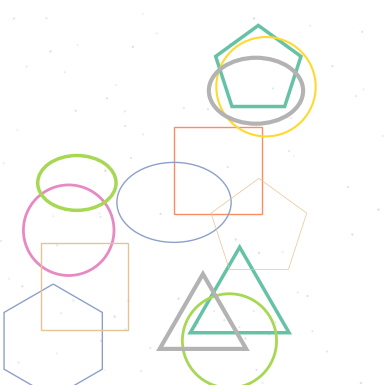[{"shape": "triangle", "thickness": 2.5, "radius": 0.74, "center": [0.622, 0.21]}, {"shape": "pentagon", "thickness": 2.5, "radius": 0.58, "center": [0.671, 0.818]}, {"shape": "square", "thickness": 1, "radius": 0.57, "center": [0.566, 0.558]}, {"shape": "hexagon", "thickness": 1, "radius": 0.74, "center": [0.138, 0.115]}, {"shape": "oval", "thickness": 1, "radius": 0.74, "center": [0.452, 0.474]}, {"shape": "circle", "thickness": 2, "radius": 0.59, "center": [0.178, 0.402]}, {"shape": "circle", "thickness": 2, "radius": 0.61, "center": [0.596, 0.115]}, {"shape": "oval", "thickness": 2.5, "radius": 0.51, "center": [0.2, 0.525]}, {"shape": "circle", "thickness": 1.5, "radius": 0.65, "center": [0.691, 0.775]}, {"shape": "pentagon", "thickness": 0.5, "radius": 0.65, "center": [0.672, 0.406]}, {"shape": "square", "thickness": 1, "radius": 0.56, "center": [0.219, 0.255]}, {"shape": "triangle", "thickness": 3, "radius": 0.65, "center": [0.527, 0.159]}, {"shape": "oval", "thickness": 3, "radius": 0.61, "center": [0.665, 0.764]}]